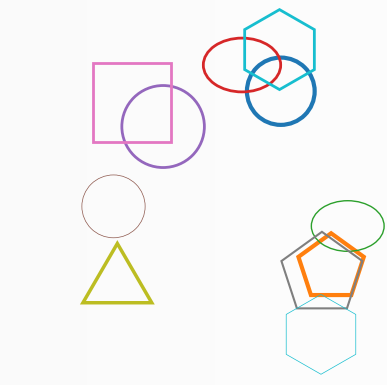[{"shape": "circle", "thickness": 3, "radius": 0.44, "center": [0.725, 0.763]}, {"shape": "pentagon", "thickness": 3, "radius": 0.44, "center": [0.855, 0.305]}, {"shape": "oval", "thickness": 1, "radius": 0.47, "center": [0.897, 0.413]}, {"shape": "oval", "thickness": 2, "radius": 0.5, "center": [0.625, 0.831]}, {"shape": "circle", "thickness": 2, "radius": 0.53, "center": [0.421, 0.671]}, {"shape": "circle", "thickness": 0.5, "radius": 0.41, "center": [0.293, 0.464]}, {"shape": "square", "thickness": 2, "radius": 0.51, "center": [0.341, 0.734]}, {"shape": "pentagon", "thickness": 1.5, "radius": 0.55, "center": [0.831, 0.288]}, {"shape": "triangle", "thickness": 2.5, "radius": 0.51, "center": [0.303, 0.265]}, {"shape": "hexagon", "thickness": 0.5, "radius": 0.52, "center": [0.828, 0.131]}, {"shape": "hexagon", "thickness": 2, "radius": 0.52, "center": [0.721, 0.871]}]